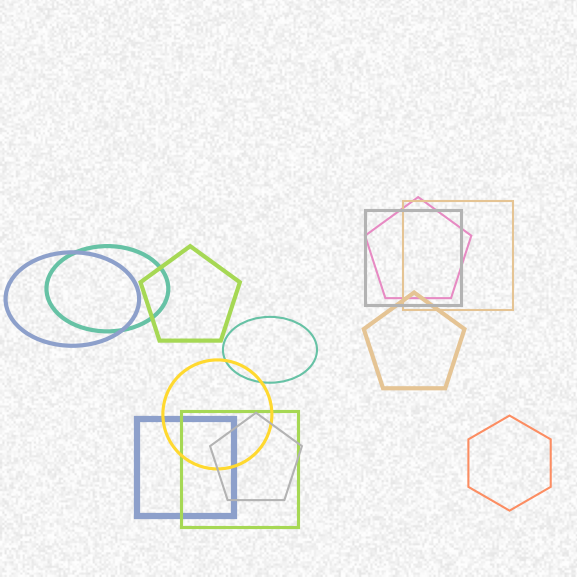[{"shape": "oval", "thickness": 2, "radius": 0.53, "center": [0.186, 0.499]}, {"shape": "oval", "thickness": 1, "radius": 0.41, "center": [0.467, 0.393]}, {"shape": "hexagon", "thickness": 1, "radius": 0.41, "center": [0.882, 0.197]}, {"shape": "square", "thickness": 3, "radius": 0.42, "center": [0.322, 0.19]}, {"shape": "oval", "thickness": 2, "radius": 0.58, "center": [0.125, 0.481]}, {"shape": "pentagon", "thickness": 1, "radius": 0.48, "center": [0.724, 0.561]}, {"shape": "square", "thickness": 1.5, "radius": 0.5, "center": [0.415, 0.187]}, {"shape": "pentagon", "thickness": 2, "radius": 0.45, "center": [0.329, 0.482]}, {"shape": "circle", "thickness": 1.5, "radius": 0.47, "center": [0.376, 0.282]}, {"shape": "pentagon", "thickness": 2, "radius": 0.46, "center": [0.717, 0.401]}, {"shape": "square", "thickness": 1, "radius": 0.47, "center": [0.793, 0.557]}, {"shape": "square", "thickness": 1.5, "radius": 0.41, "center": [0.715, 0.553]}, {"shape": "pentagon", "thickness": 1, "radius": 0.42, "center": [0.443, 0.201]}]